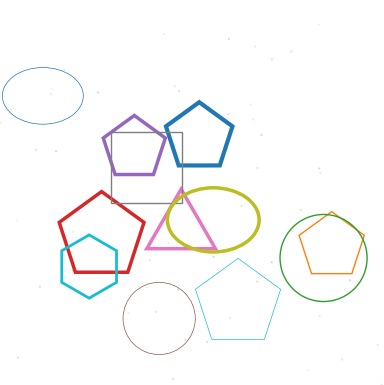[{"shape": "pentagon", "thickness": 3, "radius": 0.45, "center": [0.517, 0.644]}, {"shape": "oval", "thickness": 0.5, "radius": 0.53, "center": [0.111, 0.751]}, {"shape": "pentagon", "thickness": 1, "radius": 0.44, "center": [0.862, 0.361]}, {"shape": "circle", "thickness": 1, "radius": 0.57, "center": [0.84, 0.33]}, {"shape": "pentagon", "thickness": 2.5, "radius": 0.58, "center": [0.264, 0.387]}, {"shape": "pentagon", "thickness": 2.5, "radius": 0.42, "center": [0.349, 0.615]}, {"shape": "circle", "thickness": 0.5, "radius": 0.47, "center": [0.413, 0.173]}, {"shape": "triangle", "thickness": 2.5, "radius": 0.51, "center": [0.47, 0.406]}, {"shape": "square", "thickness": 1, "radius": 0.46, "center": [0.379, 0.566]}, {"shape": "oval", "thickness": 2.5, "radius": 0.6, "center": [0.554, 0.429]}, {"shape": "pentagon", "thickness": 0.5, "radius": 0.58, "center": [0.618, 0.213]}, {"shape": "hexagon", "thickness": 2, "radius": 0.41, "center": [0.232, 0.308]}]